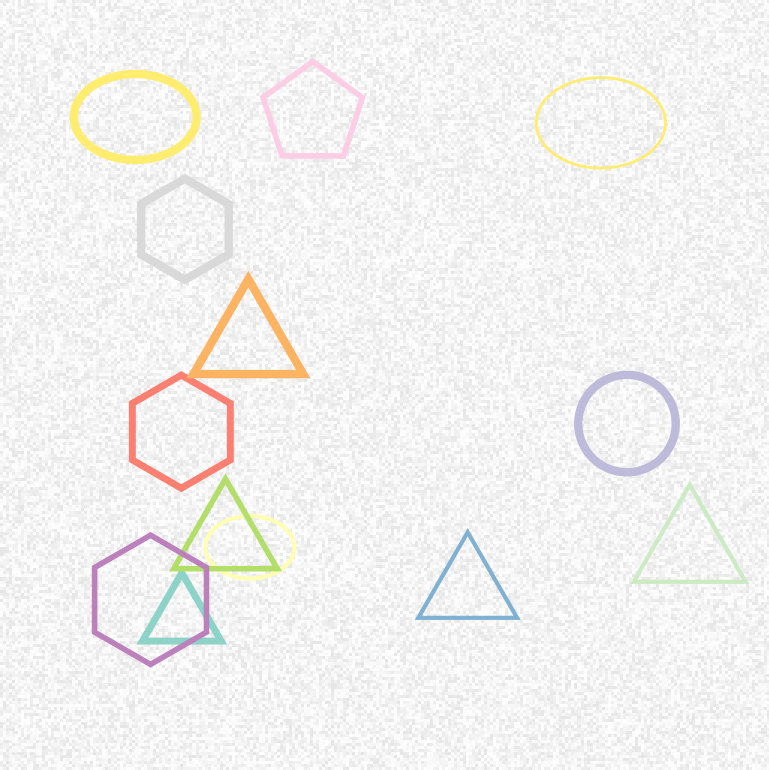[{"shape": "triangle", "thickness": 2.5, "radius": 0.3, "center": [0.236, 0.197]}, {"shape": "oval", "thickness": 1.5, "radius": 0.29, "center": [0.325, 0.289]}, {"shape": "circle", "thickness": 3, "radius": 0.32, "center": [0.814, 0.45]}, {"shape": "hexagon", "thickness": 2.5, "radius": 0.37, "center": [0.235, 0.439]}, {"shape": "triangle", "thickness": 1.5, "radius": 0.37, "center": [0.607, 0.235]}, {"shape": "triangle", "thickness": 3, "radius": 0.41, "center": [0.323, 0.555]}, {"shape": "triangle", "thickness": 2, "radius": 0.39, "center": [0.293, 0.3]}, {"shape": "pentagon", "thickness": 2, "radius": 0.34, "center": [0.406, 0.852]}, {"shape": "hexagon", "thickness": 3, "radius": 0.33, "center": [0.24, 0.702]}, {"shape": "hexagon", "thickness": 2, "radius": 0.42, "center": [0.196, 0.221]}, {"shape": "triangle", "thickness": 1.5, "radius": 0.42, "center": [0.896, 0.286]}, {"shape": "oval", "thickness": 3, "radius": 0.4, "center": [0.176, 0.848]}, {"shape": "oval", "thickness": 1, "radius": 0.42, "center": [0.78, 0.84]}]